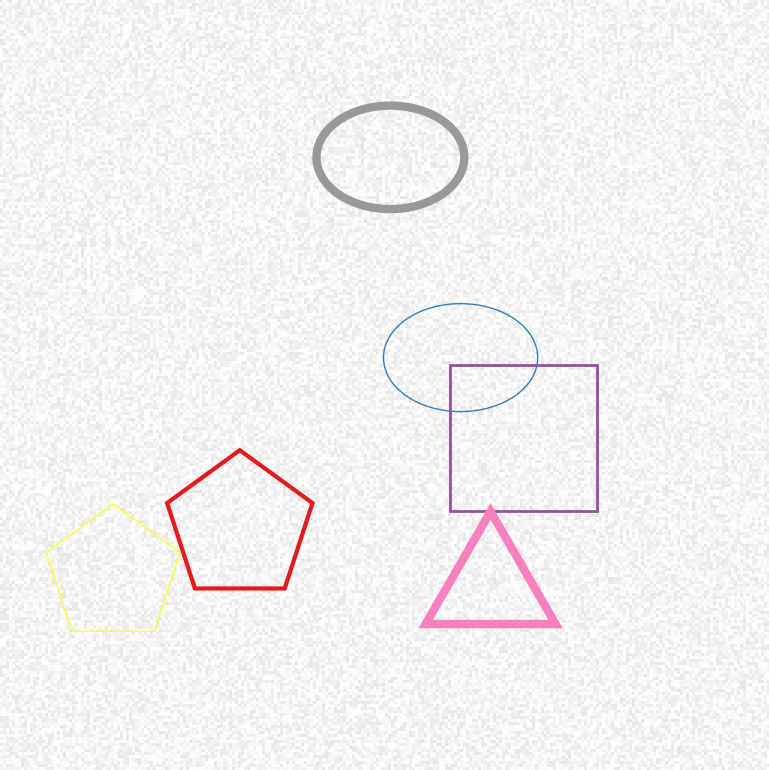[{"shape": "pentagon", "thickness": 1.5, "radius": 0.5, "center": [0.311, 0.316]}, {"shape": "oval", "thickness": 0.5, "radius": 0.5, "center": [0.598, 0.536]}, {"shape": "square", "thickness": 1, "radius": 0.48, "center": [0.68, 0.431]}, {"shape": "pentagon", "thickness": 0.5, "radius": 0.46, "center": [0.147, 0.254]}, {"shape": "triangle", "thickness": 3, "radius": 0.49, "center": [0.637, 0.238]}, {"shape": "oval", "thickness": 3, "radius": 0.48, "center": [0.507, 0.796]}]